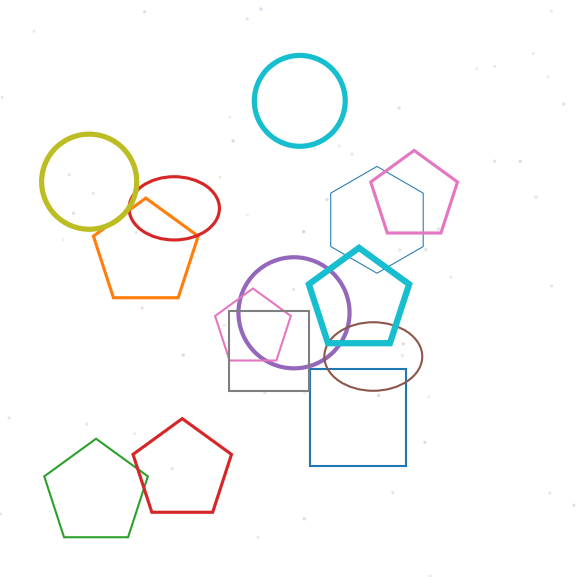[{"shape": "hexagon", "thickness": 0.5, "radius": 0.46, "center": [0.653, 0.618]}, {"shape": "square", "thickness": 1, "radius": 0.42, "center": [0.62, 0.276]}, {"shape": "pentagon", "thickness": 1.5, "radius": 0.48, "center": [0.253, 0.561]}, {"shape": "pentagon", "thickness": 1, "radius": 0.47, "center": [0.166, 0.145]}, {"shape": "oval", "thickness": 1.5, "radius": 0.39, "center": [0.302, 0.638]}, {"shape": "pentagon", "thickness": 1.5, "radius": 0.45, "center": [0.316, 0.185]}, {"shape": "circle", "thickness": 2, "radius": 0.48, "center": [0.509, 0.458]}, {"shape": "oval", "thickness": 1, "radius": 0.42, "center": [0.646, 0.382]}, {"shape": "pentagon", "thickness": 1.5, "radius": 0.4, "center": [0.717, 0.66]}, {"shape": "pentagon", "thickness": 1, "radius": 0.34, "center": [0.438, 0.431]}, {"shape": "square", "thickness": 1, "radius": 0.34, "center": [0.466, 0.391]}, {"shape": "circle", "thickness": 2.5, "radius": 0.41, "center": [0.154, 0.685]}, {"shape": "pentagon", "thickness": 3, "radius": 0.46, "center": [0.622, 0.479]}, {"shape": "circle", "thickness": 2.5, "radius": 0.39, "center": [0.519, 0.824]}]